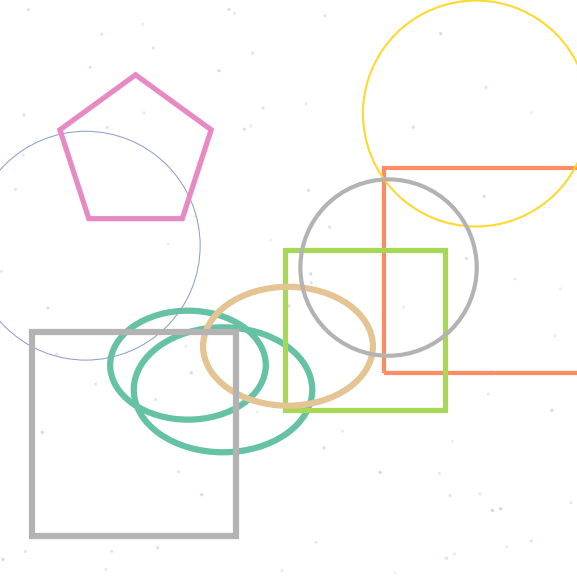[{"shape": "oval", "thickness": 3, "radius": 0.77, "center": [0.386, 0.324]}, {"shape": "oval", "thickness": 3, "radius": 0.67, "center": [0.325, 0.367]}, {"shape": "square", "thickness": 2, "radius": 0.89, "center": [0.842, 0.53]}, {"shape": "circle", "thickness": 0.5, "radius": 0.99, "center": [0.149, 0.574]}, {"shape": "pentagon", "thickness": 2.5, "radius": 0.69, "center": [0.235, 0.732]}, {"shape": "square", "thickness": 2.5, "radius": 0.69, "center": [0.632, 0.428]}, {"shape": "circle", "thickness": 1, "radius": 0.98, "center": [0.824, 0.803]}, {"shape": "oval", "thickness": 3, "radius": 0.74, "center": [0.499, 0.4]}, {"shape": "square", "thickness": 3, "radius": 0.88, "center": [0.231, 0.247]}, {"shape": "circle", "thickness": 2, "radius": 0.76, "center": [0.673, 0.536]}]